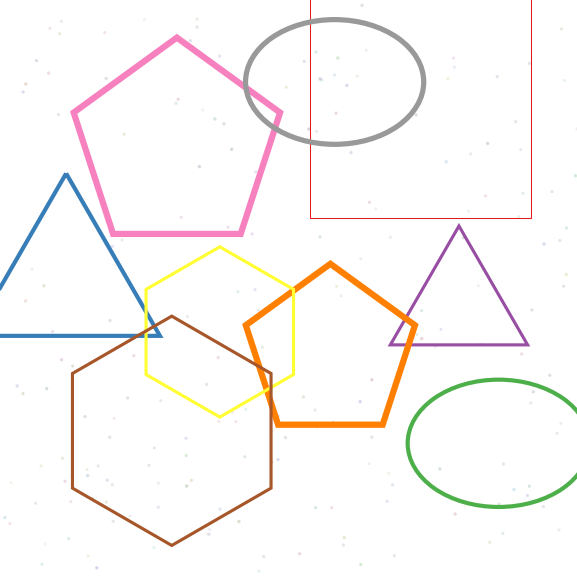[{"shape": "square", "thickness": 0.5, "radius": 0.96, "center": [0.728, 0.813]}, {"shape": "triangle", "thickness": 2, "radius": 0.94, "center": [0.115, 0.511]}, {"shape": "oval", "thickness": 2, "radius": 0.79, "center": [0.863, 0.231]}, {"shape": "triangle", "thickness": 1.5, "radius": 0.69, "center": [0.795, 0.471]}, {"shape": "pentagon", "thickness": 3, "radius": 0.77, "center": [0.572, 0.388]}, {"shape": "hexagon", "thickness": 1.5, "radius": 0.74, "center": [0.381, 0.424]}, {"shape": "hexagon", "thickness": 1.5, "radius": 0.99, "center": [0.297, 0.253]}, {"shape": "pentagon", "thickness": 3, "radius": 0.94, "center": [0.306, 0.746]}, {"shape": "oval", "thickness": 2.5, "radius": 0.77, "center": [0.579, 0.857]}]